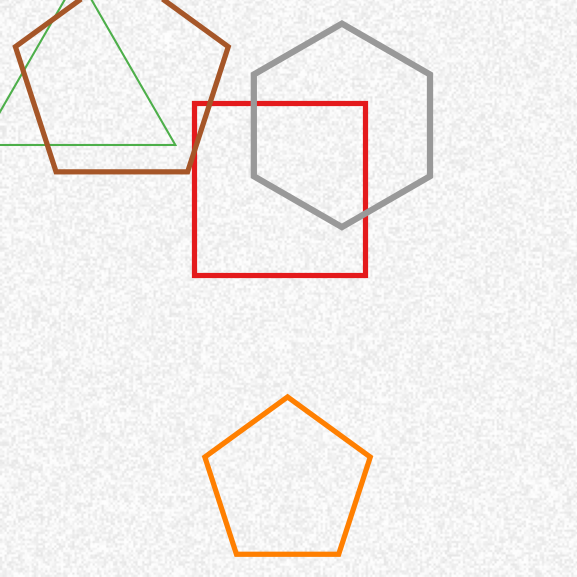[{"shape": "square", "thickness": 2.5, "radius": 0.74, "center": [0.484, 0.672]}, {"shape": "triangle", "thickness": 1, "radius": 0.97, "center": [0.135, 0.845]}, {"shape": "pentagon", "thickness": 2.5, "radius": 0.75, "center": [0.498, 0.161]}, {"shape": "pentagon", "thickness": 2.5, "radius": 0.97, "center": [0.211, 0.858]}, {"shape": "hexagon", "thickness": 3, "radius": 0.88, "center": [0.592, 0.782]}]